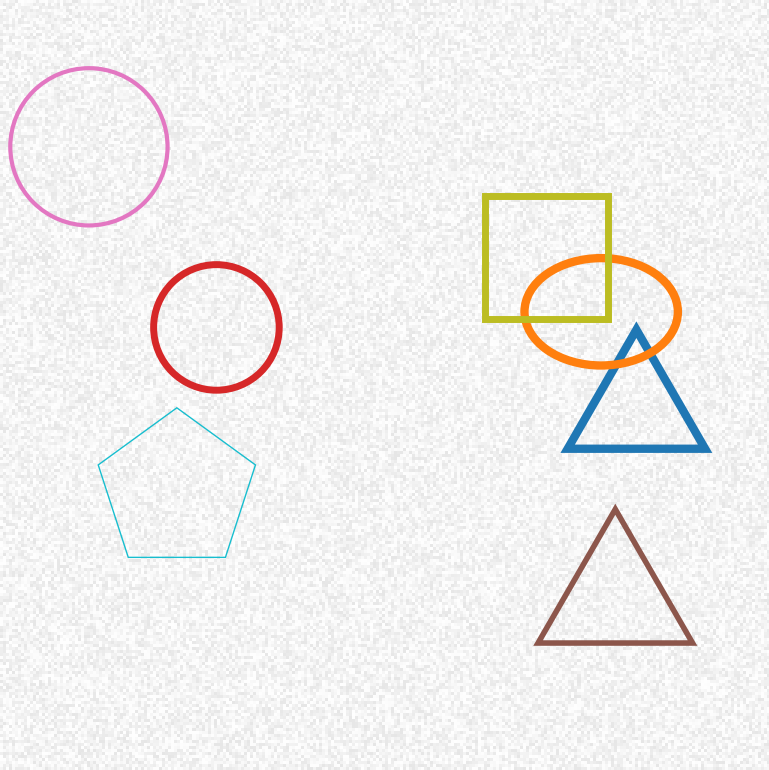[{"shape": "triangle", "thickness": 3, "radius": 0.52, "center": [0.826, 0.469]}, {"shape": "oval", "thickness": 3, "radius": 0.5, "center": [0.781, 0.595]}, {"shape": "circle", "thickness": 2.5, "radius": 0.41, "center": [0.281, 0.575]}, {"shape": "triangle", "thickness": 2, "radius": 0.58, "center": [0.799, 0.223]}, {"shape": "circle", "thickness": 1.5, "radius": 0.51, "center": [0.115, 0.809]}, {"shape": "square", "thickness": 2.5, "radius": 0.4, "center": [0.71, 0.666]}, {"shape": "pentagon", "thickness": 0.5, "radius": 0.54, "center": [0.23, 0.363]}]